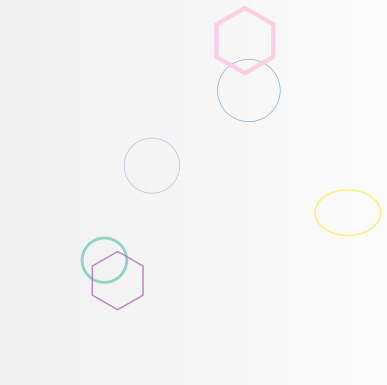[{"shape": "circle", "thickness": 2, "radius": 0.29, "center": [0.27, 0.324]}, {"shape": "circle", "thickness": 0.5, "radius": 0.36, "center": [0.392, 0.57]}, {"shape": "circle", "thickness": 0.5, "radius": 0.4, "center": [0.642, 0.765]}, {"shape": "hexagon", "thickness": 3, "radius": 0.42, "center": [0.632, 0.895]}, {"shape": "hexagon", "thickness": 1, "radius": 0.38, "center": [0.304, 0.271]}, {"shape": "oval", "thickness": 1, "radius": 0.42, "center": [0.897, 0.448]}]